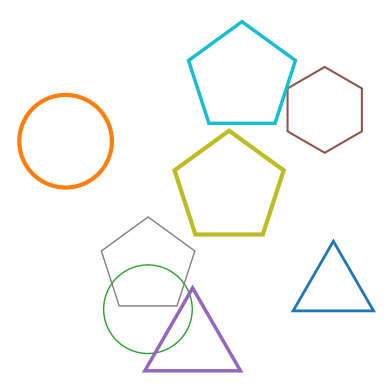[{"shape": "triangle", "thickness": 2, "radius": 0.6, "center": [0.866, 0.253]}, {"shape": "circle", "thickness": 3, "radius": 0.6, "center": [0.17, 0.633]}, {"shape": "circle", "thickness": 1, "radius": 0.58, "center": [0.384, 0.197]}, {"shape": "triangle", "thickness": 2.5, "radius": 0.72, "center": [0.5, 0.109]}, {"shape": "hexagon", "thickness": 1.5, "radius": 0.56, "center": [0.843, 0.715]}, {"shape": "pentagon", "thickness": 1, "radius": 0.64, "center": [0.385, 0.309]}, {"shape": "pentagon", "thickness": 3, "radius": 0.75, "center": [0.595, 0.512]}, {"shape": "pentagon", "thickness": 2.5, "radius": 0.73, "center": [0.629, 0.798]}]